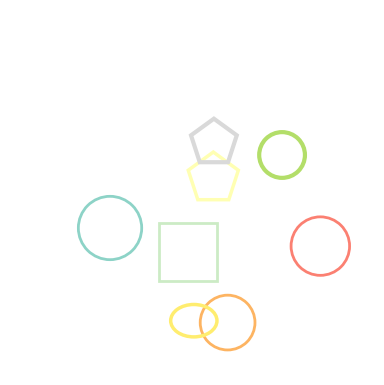[{"shape": "circle", "thickness": 2, "radius": 0.41, "center": [0.286, 0.408]}, {"shape": "pentagon", "thickness": 2.5, "radius": 0.34, "center": [0.554, 0.537]}, {"shape": "circle", "thickness": 2, "radius": 0.38, "center": [0.832, 0.361]}, {"shape": "circle", "thickness": 2, "radius": 0.36, "center": [0.591, 0.162]}, {"shape": "circle", "thickness": 3, "radius": 0.3, "center": [0.733, 0.597]}, {"shape": "pentagon", "thickness": 3, "radius": 0.31, "center": [0.556, 0.629]}, {"shape": "square", "thickness": 2, "radius": 0.38, "center": [0.489, 0.346]}, {"shape": "oval", "thickness": 2.5, "radius": 0.3, "center": [0.503, 0.167]}]